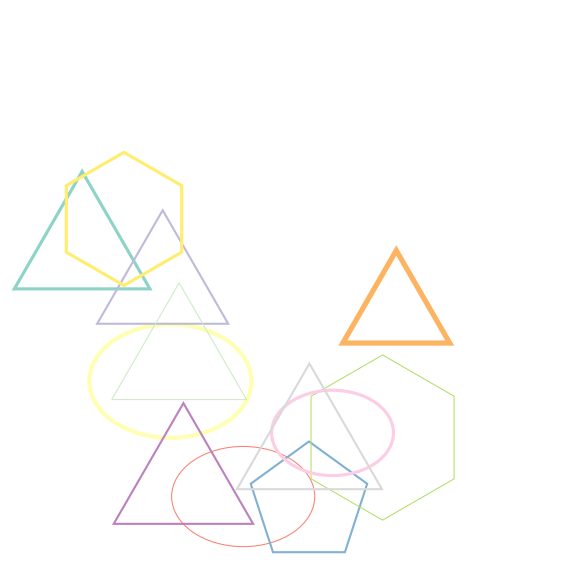[{"shape": "triangle", "thickness": 1.5, "radius": 0.68, "center": [0.142, 0.567]}, {"shape": "oval", "thickness": 2, "radius": 0.7, "center": [0.295, 0.339]}, {"shape": "triangle", "thickness": 1, "radius": 0.66, "center": [0.282, 0.504]}, {"shape": "oval", "thickness": 0.5, "radius": 0.62, "center": [0.421, 0.139]}, {"shape": "pentagon", "thickness": 1, "radius": 0.53, "center": [0.535, 0.129]}, {"shape": "triangle", "thickness": 2.5, "radius": 0.53, "center": [0.686, 0.459]}, {"shape": "hexagon", "thickness": 0.5, "radius": 0.72, "center": [0.662, 0.241]}, {"shape": "oval", "thickness": 1.5, "radius": 0.53, "center": [0.576, 0.25]}, {"shape": "triangle", "thickness": 1, "radius": 0.73, "center": [0.536, 0.225]}, {"shape": "triangle", "thickness": 1, "radius": 0.7, "center": [0.318, 0.162]}, {"shape": "triangle", "thickness": 0.5, "radius": 0.67, "center": [0.31, 0.375]}, {"shape": "hexagon", "thickness": 1.5, "radius": 0.58, "center": [0.215, 0.62]}]